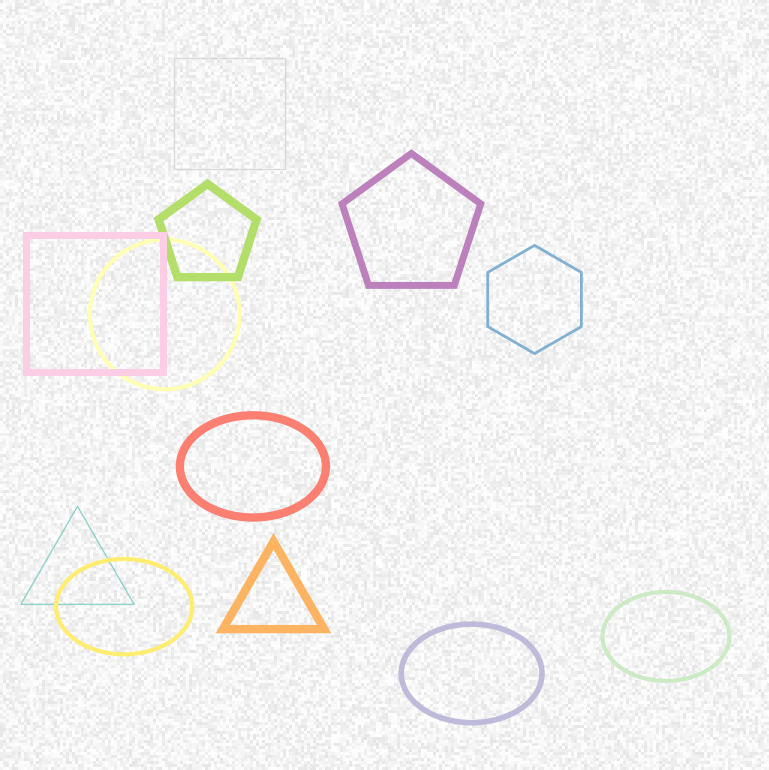[{"shape": "triangle", "thickness": 0.5, "radius": 0.42, "center": [0.101, 0.258]}, {"shape": "circle", "thickness": 1.5, "radius": 0.49, "center": [0.214, 0.592]}, {"shape": "oval", "thickness": 2, "radius": 0.46, "center": [0.612, 0.125]}, {"shape": "oval", "thickness": 3, "radius": 0.47, "center": [0.328, 0.394]}, {"shape": "hexagon", "thickness": 1, "radius": 0.35, "center": [0.694, 0.611]}, {"shape": "triangle", "thickness": 3, "radius": 0.38, "center": [0.355, 0.221]}, {"shape": "pentagon", "thickness": 3, "radius": 0.33, "center": [0.27, 0.694]}, {"shape": "square", "thickness": 2.5, "radius": 0.45, "center": [0.123, 0.606]}, {"shape": "square", "thickness": 0.5, "radius": 0.36, "center": [0.298, 0.852]}, {"shape": "pentagon", "thickness": 2.5, "radius": 0.47, "center": [0.534, 0.706]}, {"shape": "oval", "thickness": 1.5, "radius": 0.41, "center": [0.865, 0.173]}, {"shape": "oval", "thickness": 1.5, "radius": 0.44, "center": [0.161, 0.212]}]